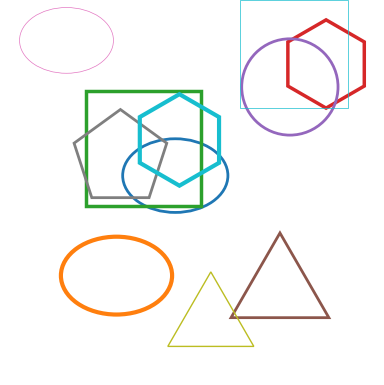[{"shape": "oval", "thickness": 2, "radius": 0.68, "center": [0.455, 0.544]}, {"shape": "oval", "thickness": 3, "radius": 0.72, "center": [0.303, 0.284]}, {"shape": "square", "thickness": 2.5, "radius": 0.75, "center": [0.372, 0.615]}, {"shape": "hexagon", "thickness": 2.5, "radius": 0.57, "center": [0.847, 0.834]}, {"shape": "circle", "thickness": 2, "radius": 0.63, "center": [0.753, 0.774]}, {"shape": "triangle", "thickness": 2, "radius": 0.73, "center": [0.727, 0.248]}, {"shape": "oval", "thickness": 0.5, "radius": 0.61, "center": [0.173, 0.895]}, {"shape": "pentagon", "thickness": 2, "radius": 0.63, "center": [0.313, 0.589]}, {"shape": "triangle", "thickness": 1, "radius": 0.64, "center": [0.548, 0.165]}, {"shape": "square", "thickness": 0.5, "radius": 0.7, "center": [0.764, 0.859]}, {"shape": "hexagon", "thickness": 3, "radius": 0.59, "center": [0.466, 0.637]}]